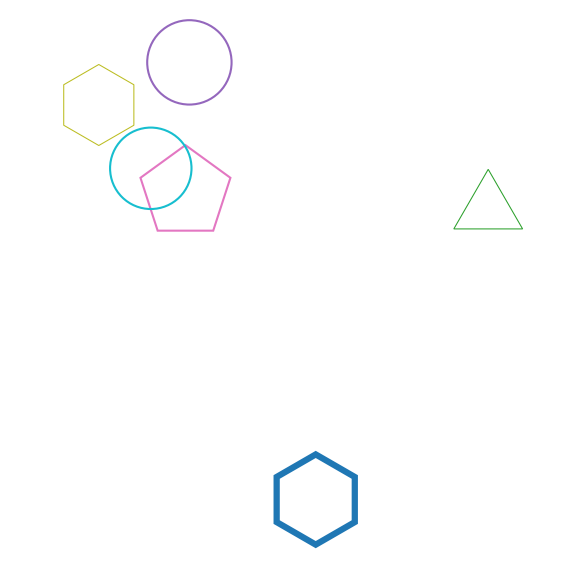[{"shape": "hexagon", "thickness": 3, "radius": 0.39, "center": [0.547, 0.134]}, {"shape": "triangle", "thickness": 0.5, "radius": 0.34, "center": [0.845, 0.637]}, {"shape": "circle", "thickness": 1, "radius": 0.37, "center": [0.328, 0.891]}, {"shape": "pentagon", "thickness": 1, "radius": 0.41, "center": [0.321, 0.666]}, {"shape": "hexagon", "thickness": 0.5, "radius": 0.35, "center": [0.171, 0.817]}, {"shape": "circle", "thickness": 1, "radius": 0.35, "center": [0.261, 0.708]}]